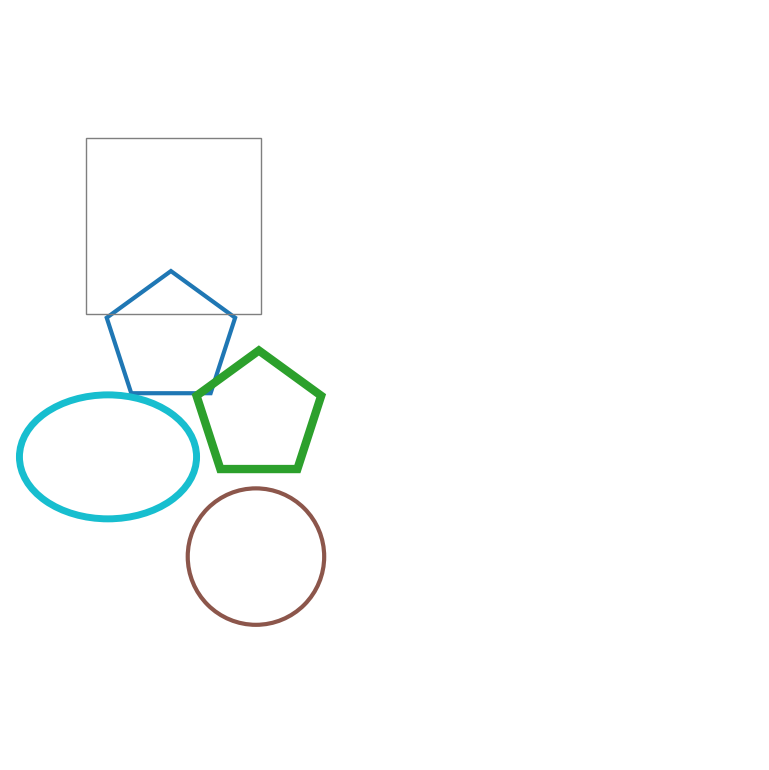[{"shape": "pentagon", "thickness": 1.5, "radius": 0.44, "center": [0.222, 0.56]}, {"shape": "pentagon", "thickness": 3, "radius": 0.43, "center": [0.336, 0.46]}, {"shape": "circle", "thickness": 1.5, "radius": 0.44, "center": [0.332, 0.277]}, {"shape": "square", "thickness": 0.5, "radius": 0.57, "center": [0.225, 0.706]}, {"shape": "oval", "thickness": 2.5, "radius": 0.58, "center": [0.14, 0.407]}]